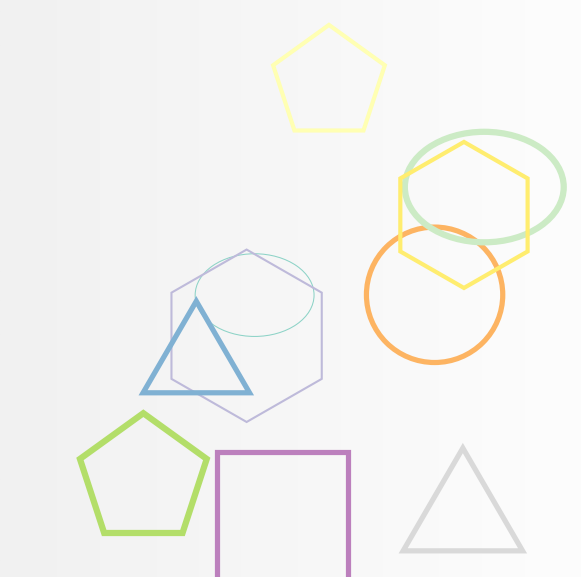[{"shape": "oval", "thickness": 0.5, "radius": 0.51, "center": [0.438, 0.488]}, {"shape": "pentagon", "thickness": 2, "radius": 0.51, "center": [0.566, 0.855]}, {"shape": "hexagon", "thickness": 1, "radius": 0.75, "center": [0.424, 0.418]}, {"shape": "triangle", "thickness": 2.5, "radius": 0.53, "center": [0.338, 0.372]}, {"shape": "circle", "thickness": 2.5, "radius": 0.59, "center": [0.748, 0.489]}, {"shape": "pentagon", "thickness": 3, "radius": 0.57, "center": [0.247, 0.169]}, {"shape": "triangle", "thickness": 2.5, "radius": 0.59, "center": [0.796, 0.105]}, {"shape": "square", "thickness": 2.5, "radius": 0.56, "center": [0.486, 0.104]}, {"shape": "oval", "thickness": 3, "radius": 0.68, "center": [0.833, 0.675]}, {"shape": "hexagon", "thickness": 2, "radius": 0.63, "center": [0.798, 0.627]}]